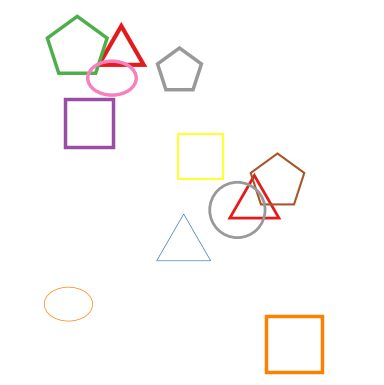[{"shape": "triangle", "thickness": 3, "radius": 0.34, "center": [0.315, 0.865]}, {"shape": "triangle", "thickness": 2, "radius": 0.37, "center": [0.661, 0.47]}, {"shape": "triangle", "thickness": 0.5, "radius": 0.4, "center": [0.477, 0.363]}, {"shape": "pentagon", "thickness": 2.5, "radius": 0.41, "center": [0.201, 0.876]}, {"shape": "square", "thickness": 2.5, "radius": 0.31, "center": [0.231, 0.68]}, {"shape": "square", "thickness": 2.5, "radius": 0.36, "center": [0.763, 0.107]}, {"shape": "oval", "thickness": 0.5, "radius": 0.31, "center": [0.178, 0.21]}, {"shape": "square", "thickness": 1.5, "radius": 0.29, "center": [0.521, 0.594]}, {"shape": "pentagon", "thickness": 1.5, "radius": 0.37, "center": [0.721, 0.528]}, {"shape": "oval", "thickness": 2.5, "radius": 0.31, "center": [0.291, 0.797]}, {"shape": "pentagon", "thickness": 2.5, "radius": 0.3, "center": [0.466, 0.815]}, {"shape": "circle", "thickness": 2, "radius": 0.36, "center": [0.617, 0.455]}]